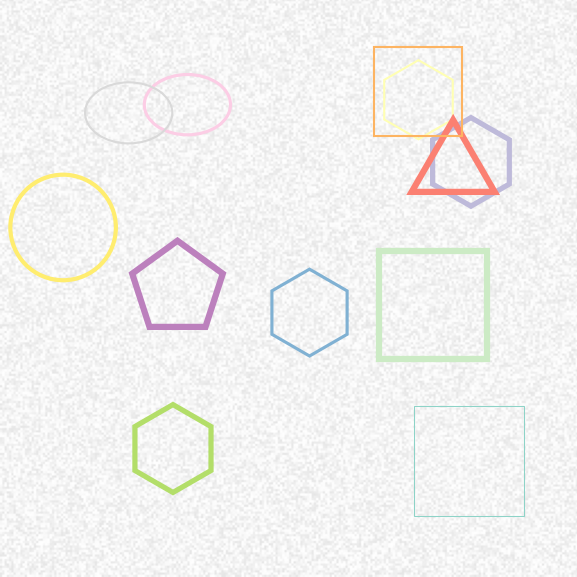[{"shape": "square", "thickness": 0.5, "radius": 0.48, "center": [0.813, 0.202]}, {"shape": "hexagon", "thickness": 1, "radius": 0.34, "center": [0.725, 0.826]}, {"shape": "hexagon", "thickness": 2.5, "radius": 0.38, "center": [0.816, 0.719]}, {"shape": "triangle", "thickness": 3, "radius": 0.41, "center": [0.785, 0.708]}, {"shape": "hexagon", "thickness": 1.5, "radius": 0.38, "center": [0.536, 0.458]}, {"shape": "square", "thickness": 1, "radius": 0.38, "center": [0.723, 0.84]}, {"shape": "hexagon", "thickness": 2.5, "radius": 0.38, "center": [0.3, 0.222]}, {"shape": "oval", "thickness": 1.5, "radius": 0.37, "center": [0.325, 0.818]}, {"shape": "oval", "thickness": 1, "radius": 0.38, "center": [0.223, 0.804]}, {"shape": "pentagon", "thickness": 3, "radius": 0.41, "center": [0.307, 0.5]}, {"shape": "square", "thickness": 3, "radius": 0.47, "center": [0.749, 0.471]}, {"shape": "circle", "thickness": 2, "radius": 0.46, "center": [0.109, 0.605]}]